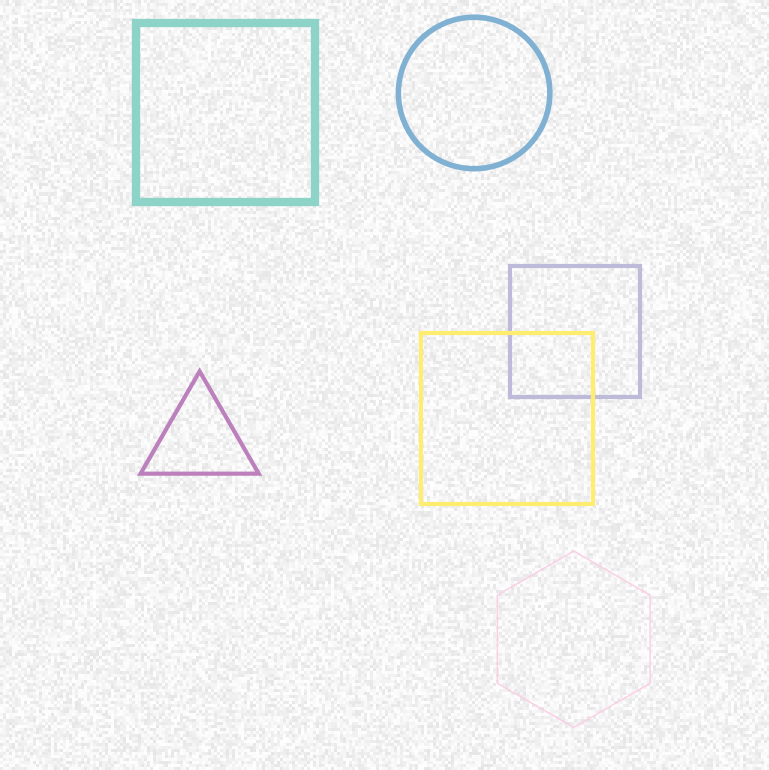[{"shape": "square", "thickness": 3, "radius": 0.58, "center": [0.293, 0.854]}, {"shape": "square", "thickness": 1.5, "radius": 0.42, "center": [0.747, 0.569]}, {"shape": "circle", "thickness": 2, "radius": 0.49, "center": [0.616, 0.879]}, {"shape": "hexagon", "thickness": 0.5, "radius": 0.57, "center": [0.745, 0.17]}, {"shape": "triangle", "thickness": 1.5, "radius": 0.44, "center": [0.259, 0.429]}, {"shape": "square", "thickness": 1.5, "radius": 0.56, "center": [0.658, 0.457]}]